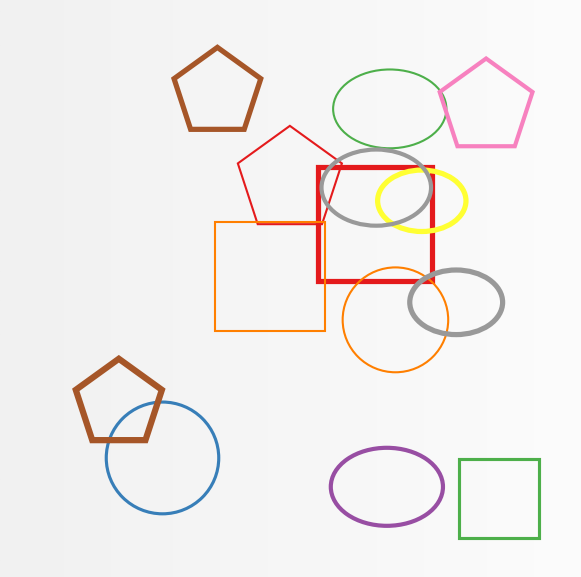[{"shape": "pentagon", "thickness": 1, "radius": 0.47, "center": [0.499, 0.687]}, {"shape": "square", "thickness": 2.5, "radius": 0.49, "center": [0.646, 0.611]}, {"shape": "circle", "thickness": 1.5, "radius": 0.48, "center": [0.28, 0.206]}, {"shape": "square", "thickness": 1.5, "radius": 0.34, "center": [0.859, 0.135]}, {"shape": "oval", "thickness": 1, "radius": 0.49, "center": [0.671, 0.811]}, {"shape": "oval", "thickness": 2, "radius": 0.48, "center": [0.666, 0.156]}, {"shape": "circle", "thickness": 1, "radius": 0.45, "center": [0.68, 0.445]}, {"shape": "square", "thickness": 1, "radius": 0.47, "center": [0.465, 0.521]}, {"shape": "oval", "thickness": 2.5, "radius": 0.38, "center": [0.726, 0.651]}, {"shape": "pentagon", "thickness": 3, "radius": 0.39, "center": [0.204, 0.3]}, {"shape": "pentagon", "thickness": 2.5, "radius": 0.39, "center": [0.374, 0.839]}, {"shape": "pentagon", "thickness": 2, "radius": 0.42, "center": [0.836, 0.814]}, {"shape": "oval", "thickness": 2.5, "radius": 0.4, "center": [0.785, 0.476]}, {"shape": "oval", "thickness": 2, "radius": 0.47, "center": [0.647, 0.674]}]